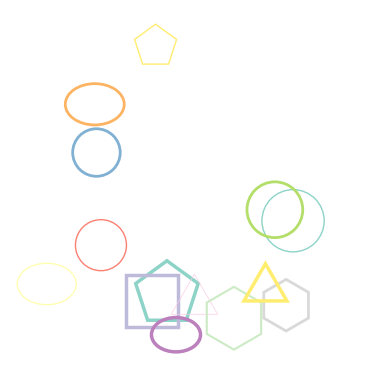[{"shape": "circle", "thickness": 1, "radius": 0.4, "center": [0.761, 0.427]}, {"shape": "pentagon", "thickness": 2.5, "radius": 0.43, "center": [0.434, 0.237]}, {"shape": "oval", "thickness": 1, "radius": 0.38, "center": [0.122, 0.262]}, {"shape": "square", "thickness": 2.5, "radius": 0.34, "center": [0.394, 0.218]}, {"shape": "circle", "thickness": 1, "radius": 0.33, "center": [0.262, 0.363]}, {"shape": "circle", "thickness": 2, "radius": 0.31, "center": [0.25, 0.604]}, {"shape": "oval", "thickness": 2, "radius": 0.38, "center": [0.246, 0.729]}, {"shape": "circle", "thickness": 2, "radius": 0.36, "center": [0.714, 0.455]}, {"shape": "triangle", "thickness": 0.5, "radius": 0.35, "center": [0.505, 0.219]}, {"shape": "hexagon", "thickness": 2, "radius": 0.34, "center": [0.743, 0.207]}, {"shape": "oval", "thickness": 2.5, "radius": 0.32, "center": [0.457, 0.131]}, {"shape": "hexagon", "thickness": 1.5, "radius": 0.41, "center": [0.608, 0.173]}, {"shape": "pentagon", "thickness": 1, "radius": 0.29, "center": [0.404, 0.88]}, {"shape": "triangle", "thickness": 2.5, "radius": 0.32, "center": [0.689, 0.251]}]